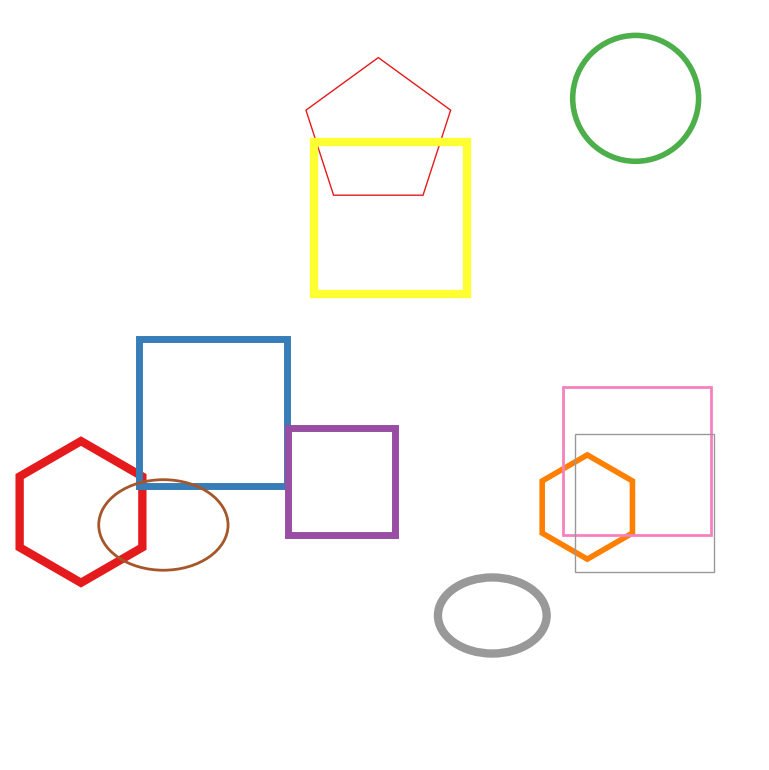[{"shape": "pentagon", "thickness": 0.5, "radius": 0.49, "center": [0.491, 0.826]}, {"shape": "hexagon", "thickness": 3, "radius": 0.46, "center": [0.105, 0.335]}, {"shape": "square", "thickness": 2.5, "radius": 0.48, "center": [0.277, 0.464]}, {"shape": "circle", "thickness": 2, "radius": 0.41, "center": [0.826, 0.872]}, {"shape": "square", "thickness": 2.5, "radius": 0.35, "center": [0.443, 0.375]}, {"shape": "hexagon", "thickness": 2, "radius": 0.34, "center": [0.763, 0.342]}, {"shape": "square", "thickness": 3, "radius": 0.5, "center": [0.507, 0.717]}, {"shape": "oval", "thickness": 1, "radius": 0.42, "center": [0.212, 0.318]}, {"shape": "square", "thickness": 1, "radius": 0.48, "center": [0.827, 0.401]}, {"shape": "square", "thickness": 0.5, "radius": 0.45, "center": [0.837, 0.347]}, {"shape": "oval", "thickness": 3, "radius": 0.35, "center": [0.639, 0.201]}]